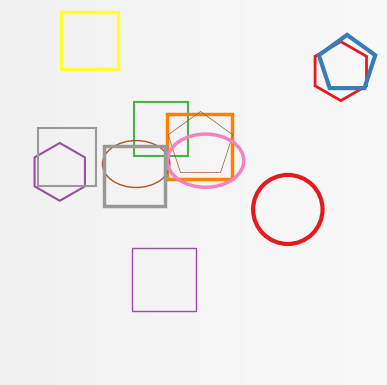[{"shape": "circle", "thickness": 3, "radius": 0.45, "center": [0.743, 0.456]}, {"shape": "hexagon", "thickness": 2, "radius": 0.38, "center": [0.879, 0.815]}, {"shape": "pentagon", "thickness": 3, "radius": 0.38, "center": [0.896, 0.833]}, {"shape": "square", "thickness": 1.5, "radius": 0.35, "center": [0.415, 0.664]}, {"shape": "hexagon", "thickness": 1.5, "radius": 0.38, "center": [0.154, 0.554]}, {"shape": "square", "thickness": 1, "radius": 0.41, "center": [0.424, 0.273]}, {"shape": "square", "thickness": 2.5, "radius": 0.42, "center": [0.514, 0.62]}, {"shape": "square", "thickness": 2.5, "radius": 0.37, "center": [0.231, 0.894]}, {"shape": "oval", "thickness": 1, "radius": 0.43, "center": [0.351, 0.574]}, {"shape": "pentagon", "thickness": 0.5, "radius": 0.44, "center": [0.517, 0.623]}, {"shape": "oval", "thickness": 2.5, "radius": 0.49, "center": [0.531, 0.583]}, {"shape": "square", "thickness": 2.5, "radius": 0.39, "center": [0.347, 0.542]}, {"shape": "square", "thickness": 1.5, "radius": 0.38, "center": [0.174, 0.592]}]